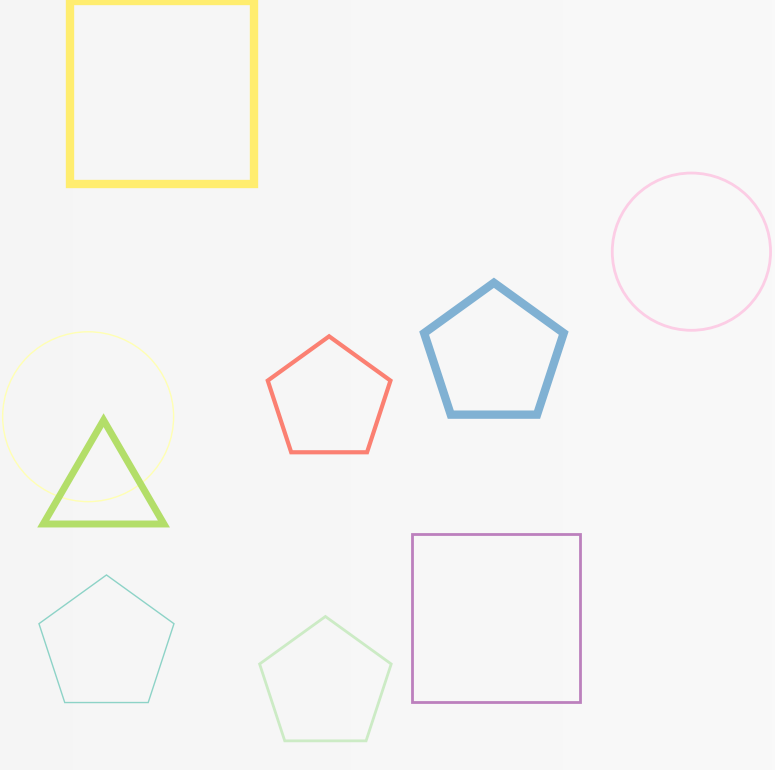[{"shape": "pentagon", "thickness": 0.5, "radius": 0.46, "center": [0.137, 0.162]}, {"shape": "circle", "thickness": 0.5, "radius": 0.55, "center": [0.114, 0.459]}, {"shape": "pentagon", "thickness": 1.5, "radius": 0.42, "center": [0.425, 0.48]}, {"shape": "pentagon", "thickness": 3, "radius": 0.47, "center": [0.637, 0.538]}, {"shape": "triangle", "thickness": 2.5, "radius": 0.45, "center": [0.134, 0.364]}, {"shape": "circle", "thickness": 1, "radius": 0.51, "center": [0.892, 0.673]}, {"shape": "square", "thickness": 1, "radius": 0.54, "center": [0.64, 0.197]}, {"shape": "pentagon", "thickness": 1, "radius": 0.45, "center": [0.42, 0.11]}, {"shape": "square", "thickness": 3, "radius": 0.59, "center": [0.209, 0.88]}]